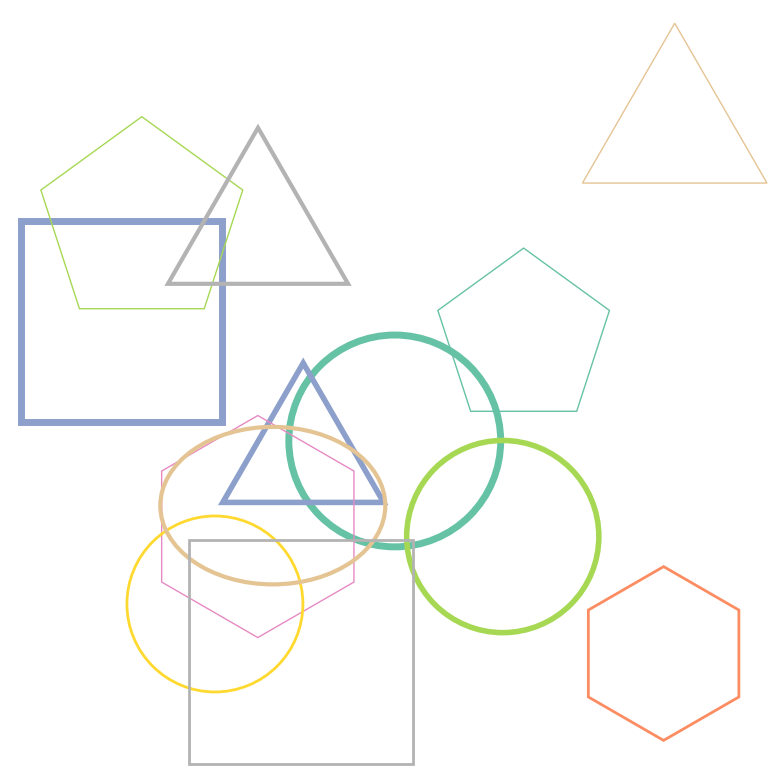[{"shape": "pentagon", "thickness": 0.5, "radius": 0.59, "center": [0.68, 0.561]}, {"shape": "circle", "thickness": 2.5, "radius": 0.69, "center": [0.513, 0.427]}, {"shape": "hexagon", "thickness": 1, "radius": 0.56, "center": [0.862, 0.151]}, {"shape": "square", "thickness": 2.5, "radius": 0.65, "center": [0.158, 0.582]}, {"shape": "triangle", "thickness": 2, "radius": 0.6, "center": [0.394, 0.408]}, {"shape": "hexagon", "thickness": 0.5, "radius": 0.72, "center": [0.335, 0.316]}, {"shape": "circle", "thickness": 2, "radius": 0.62, "center": [0.653, 0.303]}, {"shape": "pentagon", "thickness": 0.5, "radius": 0.69, "center": [0.184, 0.711]}, {"shape": "circle", "thickness": 1, "radius": 0.57, "center": [0.279, 0.216]}, {"shape": "triangle", "thickness": 0.5, "radius": 0.69, "center": [0.876, 0.831]}, {"shape": "oval", "thickness": 1.5, "radius": 0.73, "center": [0.354, 0.343]}, {"shape": "square", "thickness": 1, "radius": 0.73, "center": [0.391, 0.153]}, {"shape": "triangle", "thickness": 1.5, "radius": 0.68, "center": [0.335, 0.699]}]